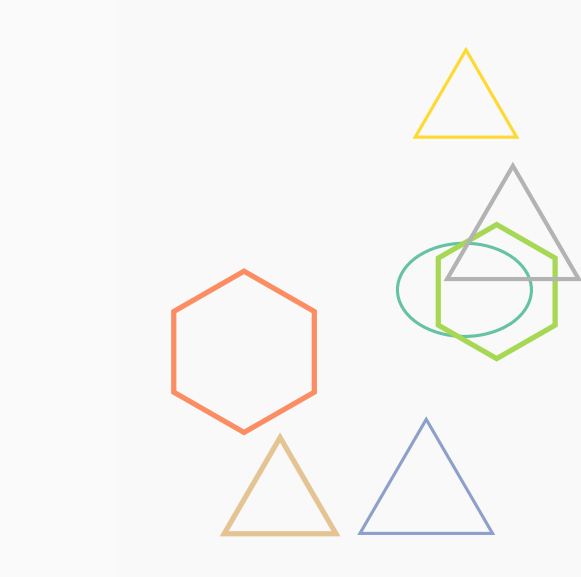[{"shape": "oval", "thickness": 1.5, "radius": 0.58, "center": [0.799, 0.497]}, {"shape": "hexagon", "thickness": 2.5, "radius": 0.7, "center": [0.42, 0.39]}, {"shape": "triangle", "thickness": 1.5, "radius": 0.66, "center": [0.733, 0.141]}, {"shape": "hexagon", "thickness": 2.5, "radius": 0.58, "center": [0.855, 0.494]}, {"shape": "triangle", "thickness": 1.5, "radius": 0.5, "center": [0.802, 0.812]}, {"shape": "triangle", "thickness": 2.5, "radius": 0.56, "center": [0.482, 0.13]}, {"shape": "triangle", "thickness": 2, "radius": 0.65, "center": [0.882, 0.581]}]